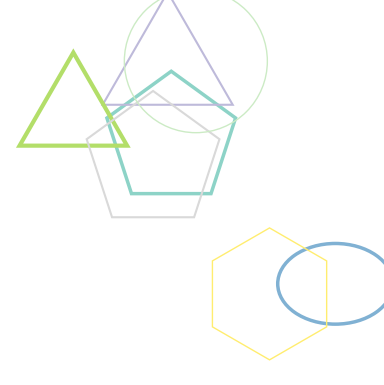[{"shape": "pentagon", "thickness": 2.5, "radius": 0.88, "center": [0.445, 0.639]}, {"shape": "triangle", "thickness": 1.5, "radius": 0.98, "center": [0.436, 0.825]}, {"shape": "oval", "thickness": 2.5, "radius": 0.75, "center": [0.871, 0.263]}, {"shape": "triangle", "thickness": 3, "radius": 0.81, "center": [0.19, 0.702]}, {"shape": "pentagon", "thickness": 1.5, "radius": 0.91, "center": [0.398, 0.582]}, {"shape": "circle", "thickness": 1, "radius": 0.93, "center": [0.509, 0.841]}, {"shape": "hexagon", "thickness": 1, "radius": 0.86, "center": [0.7, 0.237]}]